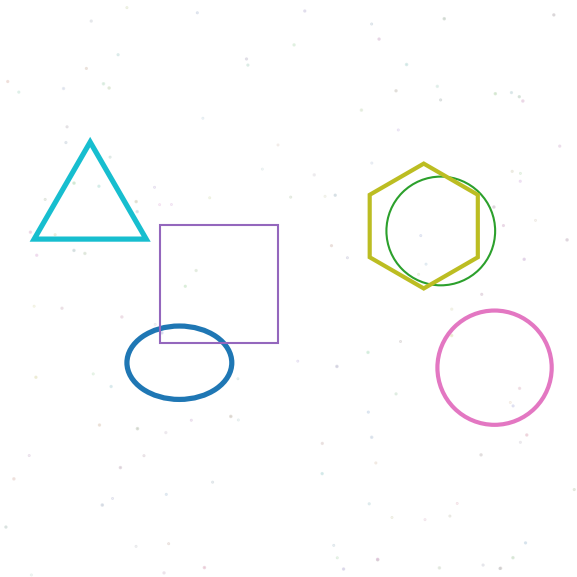[{"shape": "oval", "thickness": 2.5, "radius": 0.45, "center": [0.311, 0.371]}, {"shape": "circle", "thickness": 1, "radius": 0.47, "center": [0.763, 0.599]}, {"shape": "square", "thickness": 1, "radius": 0.51, "center": [0.379, 0.507]}, {"shape": "circle", "thickness": 2, "radius": 0.49, "center": [0.856, 0.362]}, {"shape": "hexagon", "thickness": 2, "radius": 0.54, "center": [0.734, 0.608]}, {"shape": "triangle", "thickness": 2.5, "radius": 0.56, "center": [0.156, 0.641]}]